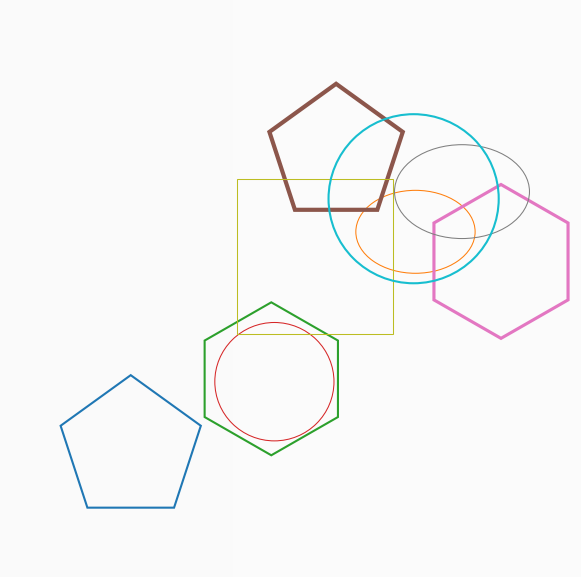[{"shape": "pentagon", "thickness": 1, "radius": 0.63, "center": [0.225, 0.223]}, {"shape": "oval", "thickness": 0.5, "radius": 0.51, "center": [0.715, 0.598]}, {"shape": "hexagon", "thickness": 1, "radius": 0.66, "center": [0.467, 0.343]}, {"shape": "circle", "thickness": 0.5, "radius": 0.51, "center": [0.472, 0.338]}, {"shape": "pentagon", "thickness": 2, "radius": 0.6, "center": [0.578, 0.733]}, {"shape": "hexagon", "thickness": 1.5, "radius": 0.67, "center": [0.862, 0.546]}, {"shape": "oval", "thickness": 0.5, "radius": 0.58, "center": [0.795, 0.667]}, {"shape": "square", "thickness": 0.5, "radius": 0.67, "center": [0.542, 0.555]}, {"shape": "circle", "thickness": 1, "radius": 0.73, "center": [0.712, 0.655]}]